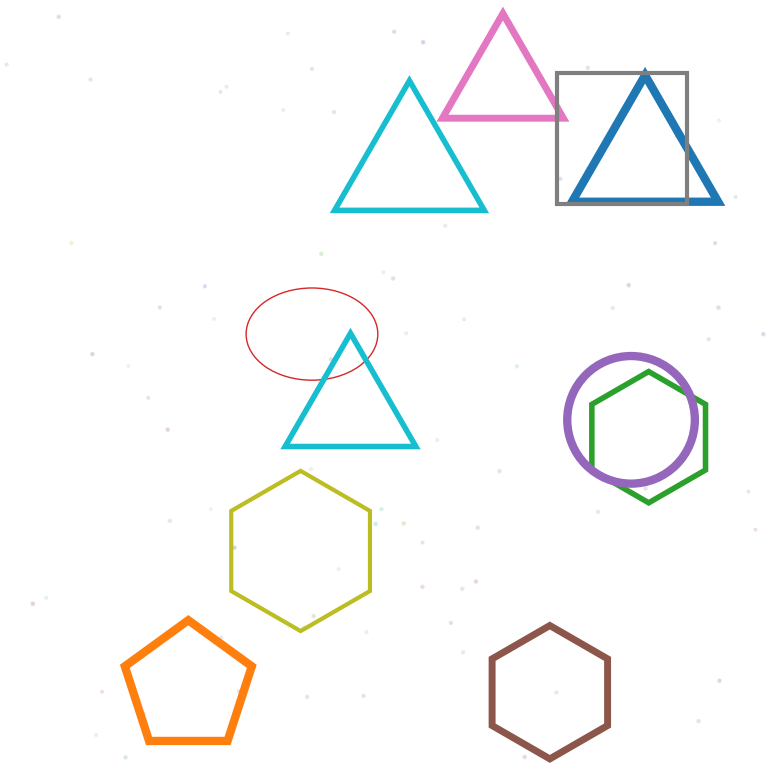[{"shape": "triangle", "thickness": 3, "radius": 0.55, "center": [0.838, 0.793]}, {"shape": "pentagon", "thickness": 3, "radius": 0.43, "center": [0.245, 0.108]}, {"shape": "hexagon", "thickness": 2, "radius": 0.43, "center": [0.842, 0.432]}, {"shape": "oval", "thickness": 0.5, "radius": 0.43, "center": [0.405, 0.566]}, {"shape": "circle", "thickness": 3, "radius": 0.41, "center": [0.82, 0.455]}, {"shape": "hexagon", "thickness": 2.5, "radius": 0.43, "center": [0.714, 0.101]}, {"shape": "triangle", "thickness": 2.5, "radius": 0.45, "center": [0.653, 0.892]}, {"shape": "square", "thickness": 1.5, "radius": 0.42, "center": [0.808, 0.82]}, {"shape": "hexagon", "thickness": 1.5, "radius": 0.52, "center": [0.39, 0.284]}, {"shape": "triangle", "thickness": 2, "radius": 0.56, "center": [0.532, 0.783]}, {"shape": "triangle", "thickness": 2, "radius": 0.49, "center": [0.455, 0.469]}]